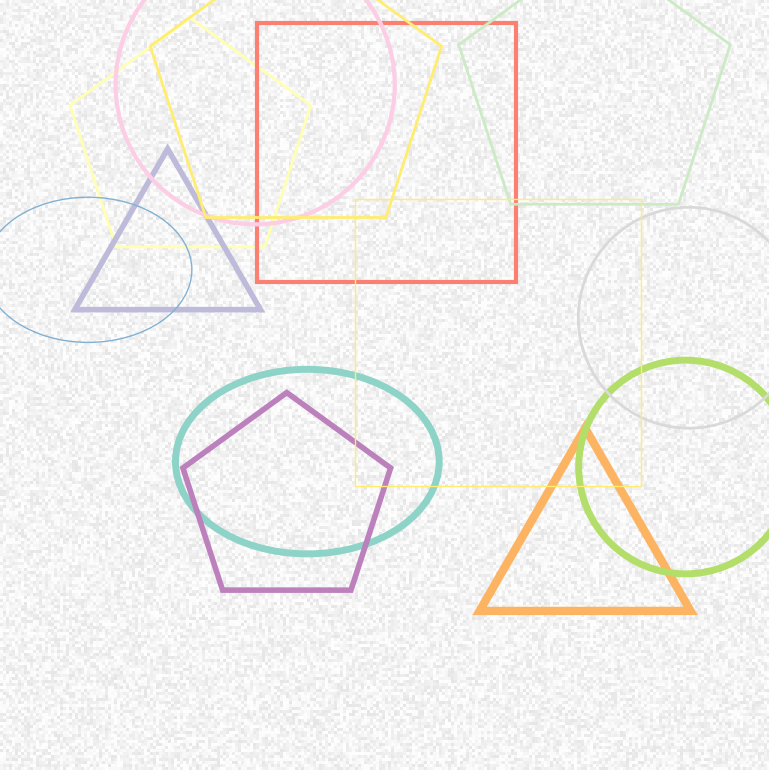[{"shape": "oval", "thickness": 2.5, "radius": 0.86, "center": [0.399, 0.401]}, {"shape": "pentagon", "thickness": 1, "radius": 0.82, "center": [0.247, 0.812]}, {"shape": "triangle", "thickness": 2, "radius": 0.7, "center": [0.218, 0.667]}, {"shape": "square", "thickness": 1.5, "radius": 0.84, "center": [0.502, 0.802]}, {"shape": "oval", "thickness": 0.5, "radius": 0.67, "center": [0.114, 0.65]}, {"shape": "triangle", "thickness": 3, "radius": 0.79, "center": [0.76, 0.286]}, {"shape": "circle", "thickness": 2.5, "radius": 0.69, "center": [0.89, 0.393]}, {"shape": "circle", "thickness": 1.5, "radius": 0.91, "center": [0.331, 0.89]}, {"shape": "circle", "thickness": 1, "radius": 0.72, "center": [0.894, 0.587]}, {"shape": "pentagon", "thickness": 2, "radius": 0.71, "center": [0.372, 0.348]}, {"shape": "pentagon", "thickness": 1, "radius": 0.93, "center": [0.772, 0.885]}, {"shape": "pentagon", "thickness": 1, "radius": 0.99, "center": [0.384, 0.878]}, {"shape": "square", "thickness": 0.5, "radius": 0.93, "center": [0.647, 0.555]}]